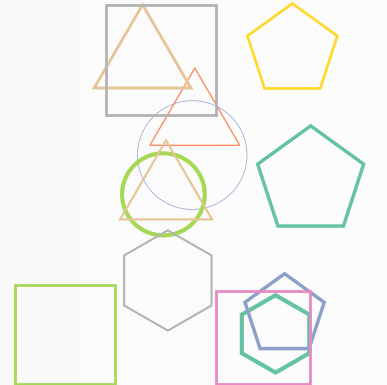[{"shape": "hexagon", "thickness": 3, "radius": 0.5, "center": [0.711, 0.133]}, {"shape": "pentagon", "thickness": 2.5, "radius": 0.72, "center": [0.802, 0.529]}, {"shape": "triangle", "thickness": 1, "radius": 0.67, "center": [0.503, 0.689]}, {"shape": "pentagon", "thickness": 2.5, "radius": 0.54, "center": [0.734, 0.182]}, {"shape": "circle", "thickness": 0.5, "radius": 0.71, "center": [0.496, 0.597]}, {"shape": "square", "thickness": 2, "radius": 0.6, "center": [0.679, 0.123]}, {"shape": "square", "thickness": 2, "radius": 0.64, "center": [0.168, 0.131]}, {"shape": "circle", "thickness": 3, "radius": 0.53, "center": [0.422, 0.495]}, {"shape": "pentagon", "thickness": 2, "radius": 0.61, "center": [0.755, 0.869]}, {"shape": "triangle", "thickness": 2, "radius": 0.72, "center": [0.368, 0.844]}, {"shape": "triangle", "thickness": 1.5, "radius": 0.68, "center": [0.429, 0.499]}, {"shape": "square", "thickness": 2, "radius": 0.71, "center": [0.416, 0.844]}, {"shape": "hexagon", "thickness": 1.5, "radius": 0.65, "center": [0.433, 0.271]}]